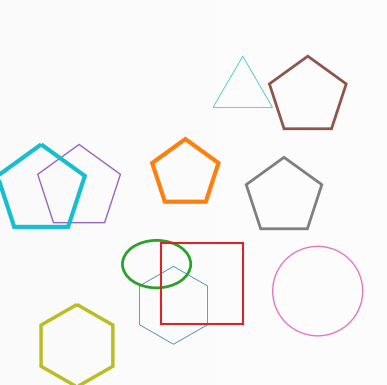[{"shape": "hexagon", "thickness": 0.5, "radius": 0.51, "center": [0.448, 0.207]}, {"shape": "pentagon", "thickness": 3, "radius": 0.45, "center": [0.478, 0.549]}, {"shape": "oval", "thickness": 2, "radius": 0.44, "center": [0.404, 0.314]}, {"shape": "square", "thickness": 1.5, "radius": 0.53, "center": [0.521, 0.264]}, {"shape": "pentagon", "thickness": 1, "radius": 0.56, "center": [0.204, 0.512]}, {"shape": "pentagon", "thickness": 2, "radius": 0.52, "center": [0.794, 0.75]}, {"shape": "circle", "thickness": 1, "radius": 0.58, "center": [0.82, 0.244]}, {"shape": "pentagon", "thickness": 2, "radius": 0.51, "center": [0.733, 0.489]}, {"shape": "hexagon", "thickness": 2.5, "radius": 0.53, "center": [0.199, 0.102]}, {"shape": "pentagon", "thickness": 3, "radius": 0.59, "center": [0.106, 0.506]}, {"shape": "triangle", "thickness": 0.5, "radius": 0.44, "center": [0.626, 0.765]}]